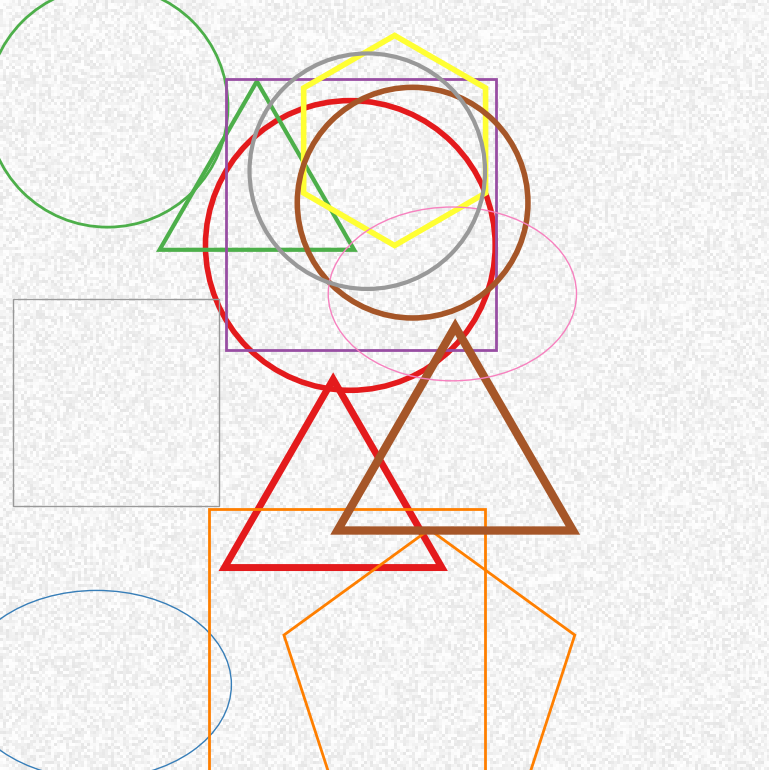[{"shape": "triangle", "thickness": 2.5, "radius": 0.81, "center": [0.433, 0.344]}, {"shape": "circle", "thickness": 2, "radius": 0.94, "center": [0.455, 0.681]}, {"shape": "oval", "thickness": 0.5, "radius": 0.87, "center": [0.126, 0.111]}, {"shape": "circle", "thickness": 1, "radius": 0.78, "center": [0.14, 0.861]}, {"shape": "triangle", "thickness": 1.5, "radius": 0.73, "center": [0.334, 0.749]}, {"shape": "square", "thickness": 1, "radius": 0.88, "center": [0.469, 0.721]}, {"shape": "pentagon", "thickness": 1, "radius": 0.99, "center": [0.558, 0.114]}, {"shape": "square", "thickness": 1, "radius": 0.9, "center": [0.45, 0.16]}, {"shape": "hexagon", "thickness": 2, "radius": 0.68, "center": [0.512, 0.818]}, {"shape": "circle", "thickness": 2, "radius": 0.75, "center": [0.536, 0.737]}, {"shape": "triangle", "thickness": 3, "radius": 0.88, "center": [0.591, 0.399]}, {"shape": "oval", "thickness": 0.5, "radius": 0.81, "center": [0.587, 0.618]}, {"shape": "circle", "thickness": 1.5, "radius": 0.76, "center": [0.477, 0.778]}, {"shape": "square", "thickness": 0.5, "radius": 0.67, "center": [0.15, 0.477]}]